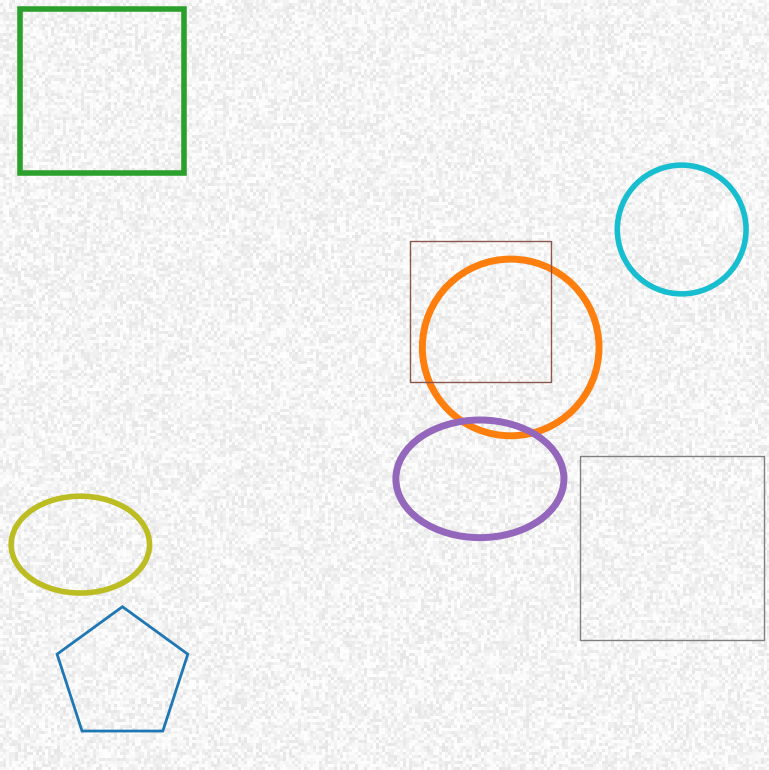[{"shape": "pentagon", "thickness": 1, "radius": 0.45, "center": [0.159, 0.123]}, {"shape": "circle", "thickness": 2.5, "radius": 0.57, "center": [0.663, 0.549]}, {"shape": "square", "thickness": 2, "radius": 0.53, "center": [0.133, 0.881]}, {"shape": "oval", "thickness": 2.5, "radius": 0.55, "center": [0.623, 0.378]}, {"shape": "square", "thickness": 0.5, "radius": 0.46, "center": [0.625, 0.595]}, {"shape": "square", "thickness": 0.5, "radius": 0.6, "center": [0.872, 0.288]}, {"shape": "oval", "thickness": 2, "radius": 0.45, "center": [0.104, 0.293]}, {"shape": "circle", "thickness": 2, "radius": 0.42, "center": [0.885, 0.702]}]